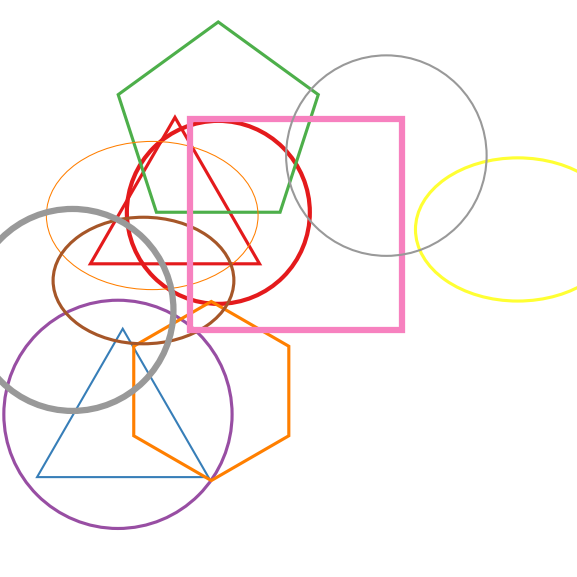[{"shape": "triangle", "thickness": 1.5, "radius": 0.85, "center": [0.303, 0.627]}, {"shape": "circle", "thickness": 2, "radius": 0.79, "center": [0.378, 0.631]}, {"shape": "triangle", "thickness": 1, "radius": 0.86, "center": [0.213, 0.259]}, {"shape": "pentagon", "thickness": 1.5, "radius": 0.91, "center": [0.378, 0.779]}, {"shape": "circle", "thickness": 1.5, "radius": 0.99, "center": [0.204, 0.282]}, {"shape": "hexagon", "thickness": 1.5, "radius": 0.78, "center": [0.366, 0.322]}, {"shape": "oval", "thickness": 0.5, "radius": 0.92, "center": [0.264, 0.626]}, {"shape": "oval", "thickness": 1.5, "radius": 0.89, "center": [0.897, 0.602]}, {"shape": "oval", "thickness": 1.5, "radius": 0.78, "center": [0.248, 0.513]}, {"shape": "square", "thickness": 3, "radius": 0.91, "center": [0.513, 0.61]}, {"shape": "circle", "thickness": 1, "radius": 0.87, "center": [0.669, 0.73]}, {"shape": "circle", "thickness": 3, "radius": 0.87, "center": [0.125, 0.462]}]